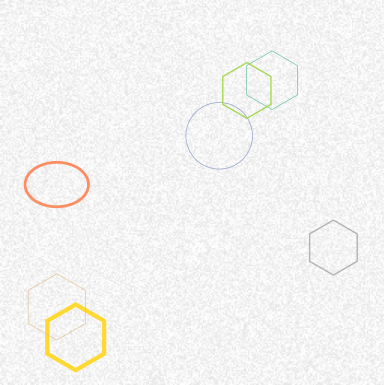[{"shape": "hexagon", "thickness": 0.5, "radius": 0.38, "center": [0.707, 0.792]}, {"shape": "oval", "thickness": 2, "radius": 0.41, "center": [0.147, 0.521]}, {"shape": "circle", "thickness": 0.5, "radius": 0.43, "center": [0.569, 0.647]}, {"shape": "hexagon", "thickness": 1, "radius": 0.36, "center": [0.641, 0.765]}, {"shape": "hexagon", "thickness": 3, "radius": 0.43, "center": [0.197, 0.124]}, {"shape": "hexagon", "thickness": 0.5, "radius": 0.43, "center": [0.148, 0.203]}, {"shape": "hexagon", "thickness": 1, "radius": 0.36, "center": [0.866, 0.357]}]